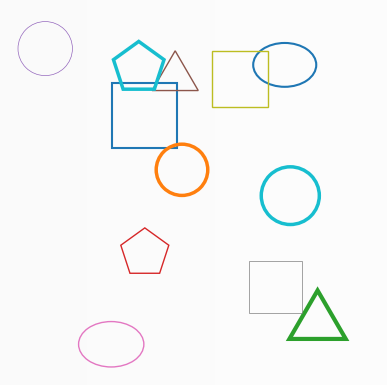[{"shape": "square", "thickness": 1.5, "radius": 0.42, "center": [0.373, 0.7]}, {"shape": "oval", "thickness": 1.5, "radius": 0.41, "center": [0.735, 0.831]}, {"shape": "circle", "thickness": 2.5, "radius": 0.33, "center": [0.47, 0.559]}, {"shape": "triangle", "thickness": 3, "radius": 0.42, "center": [0.82, 0.162]}, {"shape": "pentagon", "thickness": 1, "radius": 0.33, "center": [0.374, 0.343]}, {"shape": "circle", "thickness": 0.5, "radius": 0.35, "center": [0.117, 0.874]}, {"shape": "triangle", "thickness": 1, "radius": 0.34, "center": [0.452, 0.799]}, {"shape": "oval", "thickness": 1, "radius": 0.42, "center": [0.287, 0.106]}, {"shape": "square", "thickness": 0.5, "radius": 0.34, "center": [0.712, 0.255]}, {"shape": "square", "thickness": 1, "radius": 0.36, "center": [0.619, 0.796]}, {"shape": "pentagon", "thickness": 2.5, "radius": 0.34, "center": [0.358, 0.824]}, {"shape": "circle", "thickness": 2.5, "radius": 0.37, "center": [0.749, 0.492]}]